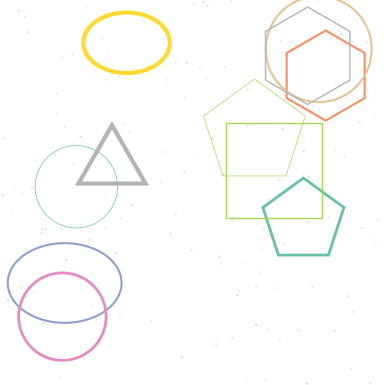[{"shape": "pentagon", "thickness": 2, "radius": 0.55, "center": [0.788, 0.427]}, {"shape": "circle", "thickness": 0.5, "radius": 0.53, "center": [0.198, 0.515]}, {"shape": "hexagon", "thickness": 1.5, "radius": 0.58, "center": [0.846, 0.804]}, {"shape": "oval", "thickness": 1.5, "radius": 0.74, "center": [0.168, 0.265]}, {"shape": "circle", "thickness": 2, "radius": 0.57, "center": [0.162, 0.178]}, {"shape": "square", "thickness": 1, "radius": 0.62, "center": [0.711, 0.557]}, {"shape": "pentagon", "thickness": 0.5, "radius": 0.7, "center": [0.661, 0.656]}, {"shape": "oval", "thickness": 3, "radius": 0.56, "center": [0.329, 0.889]}, {"shape": "circle", "thickness": 1.5, "radius": 0.69, "center": [0.828, 0.872]}, {"shape": "triangle", "thickness": 3, "radius": 0.5, "center": [0.291, 0.574]}, {"shape": "hexagon", "thickness": 1, "radius": 0.63, "center": [0.799, 0.855]}]